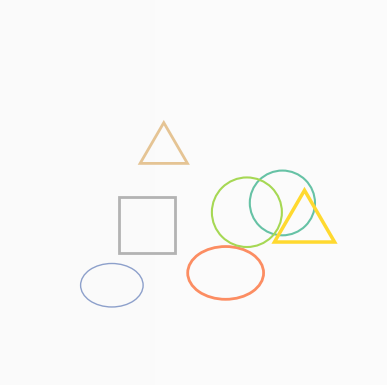[{"shape": "circle", "thickness": 1.5, "radius": 0.42, "center": [0.729, 0.473]}, {"shape": "oval", "thickness": 2, "radius": 0.49, "center": [0.582, 0.291]}, {"shape": "oval", "thickness": 1, "radius": 0.4, "center": [0.289, 0.259]}, {"shape": "circle", "thickness": 1.5, "radius": 0.45, "center": [0.637, 0.449]}, {"shape": "triangle", "thickness": 2.5, "radius": 0.45, "center": [0.786, 0.416]}, {"shape": "triangle", "thickness": 2, "radius": 0.35, "center": [0.423, 0.611]}, {"shape": "square", "thickness": 2, "radius": 0.36, "center": [0.378, 0.416]}]